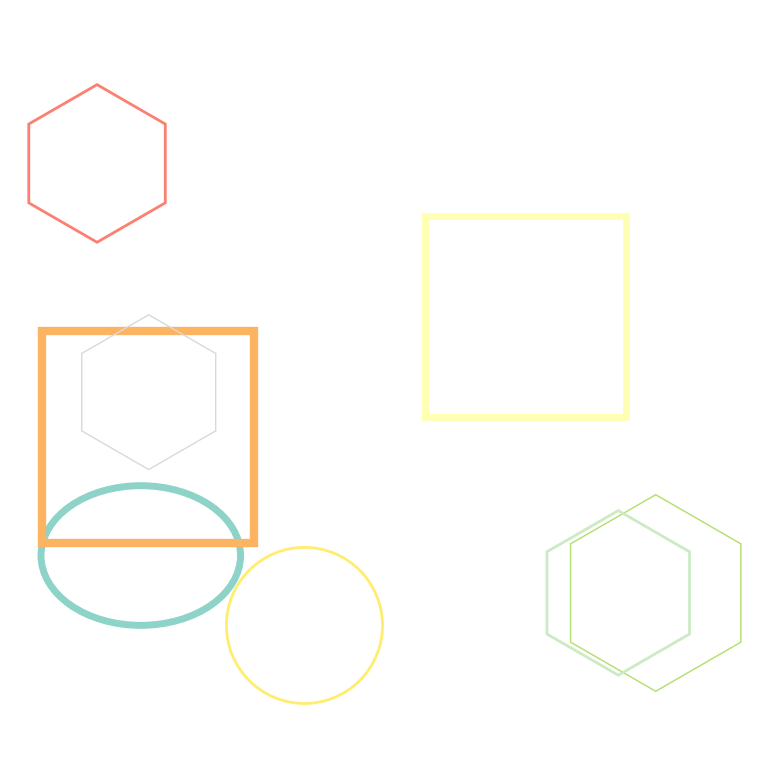[{"shape": "oval", "thickness": 2.5, "radius": 0.65, "center": [0.183, 0.279]}, {"shape": "square", "thickness": 2.5, "radius": 0.65, "center": [0.683, 0.589]}, {"shape": "hexagon", "thickness": 1, "radius": 0.51, "center": [0.126, 0.788]}, {"shape": "square", "thickness": 3, "radius": 0.69, "center": [0.192, 0.432]}, {"shape": "hexagon", "thickness": 0.5, "radius": 0.64, "center": [0.852, 0.23]}, {"shape": "hexagon", "thickness": 0.5, "radius": 0.5, "center": [0.193, 0.491]}, {"shape": "hexagon", "thickness": 1, "radius": 0.53, "center": [0.803, 0.23]}, {"shape": "circle", "thickness": 1, "radius": 0.51, "center": [0.395, 0.188]}]